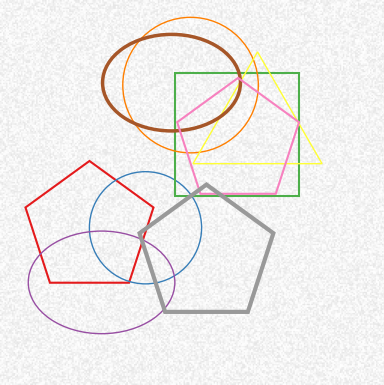[{"shape": "pentagon", "thickness": 1.5, "radius": 0.87, "center": [0.232, 0.407]}, {"shape": "circle", "thickness": 1, "radius": 0.73, "center": [0.378, 0.408]}, {"shape": "square", "thickness": 1.5, "radius": 0.8, "center": [0.615, 0.651]}, {"shape": "oval", "thickness": 1, "radius": 0.95, "center": [0.264, 0.267]}, {"shape": "circle", "thickness": 1, "radius": 0.88, "center": [0.495, 0.779]}, {"shape": "triangle", "thickness": 1, "radius": 0.97, "center": [0.669, 0.672]}, {"shape": "oval", "thickness": 2.5, "radius": 0.9, "center": [0.445, 0.785]}, {"shape": "pentagon", "thickness": 1.5, "radius": 0.83, "center": [0.618, 0.631]}, {"shape": "pentagon", "thickness": 3, "radius": 0.91, "center": [0.536, 0.338]}]